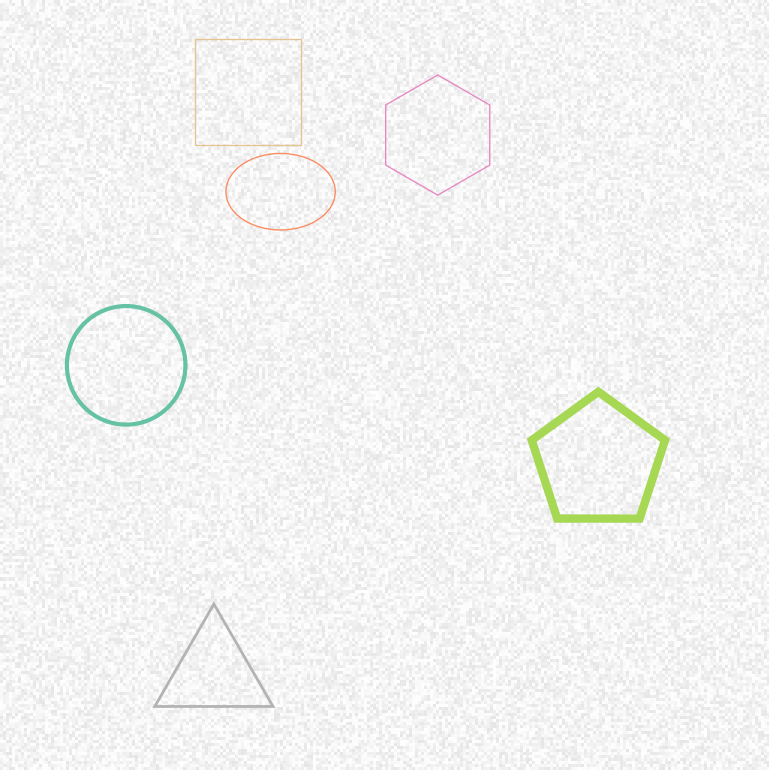[{"shape": "circle", "thickness": 1.5, "radius": 0.38, "center": [0.164, 0.526]}, {"shape": "oval", "thickness": 0.5, "radius": 0.35, "center": [0.364, 0.751]}, {"shape": "hexagon", "thickness": 0.5, "radius": 0.39, "center": [0.568, 0.825]}, {"shape": "pentagon", "thickness": 3, "radius": 0.46, "center": [0.777, 0.4]}, {"shape": "square", "thickness": 0.5, "radius": 0.35, "center": [0.322, 0.88]}, {"shape": "triangle", "thickness": 1, "radius": 0.44, "center": [0.278, 0.127]}]